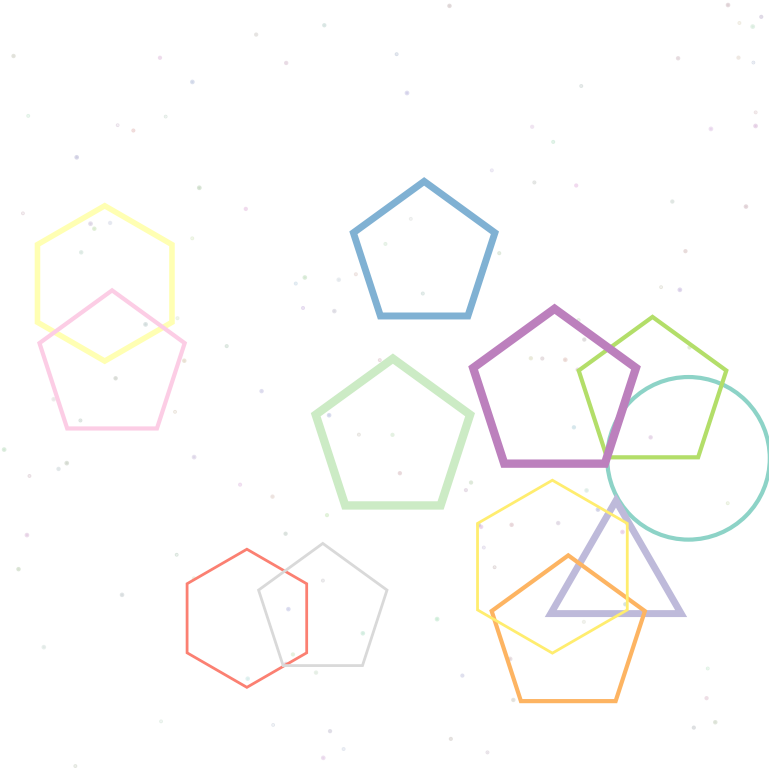[{"shape": "circle", "thickness": 1.5, "radius": 0.53, "center": [0.894, 0.405]}, {"shape": "hexagon", "thickness": 2, "radius": 0.5, "center": [0.136, 0.632]}, {"shape": "triangle", "thickness": 2.5, "radius": 0.49, "center": [0.8, 0.252]}, {"shape": "hexagon", "thickness": 1, "radius": 0.45, "center": [0.321, 0.197]}, {"shape": "pentagon", "thickness": 2.5, "radius": 0.48, "center": [0.551, 0.668]}, {"shape": "pentagon", "thickness": 1.5, "radius": 0.52, "center": [0.738, 0.174]}, {"shape": "pentagon", "thickness": 1.5, "radius": 0.5, "center": [0.847, 0.488]}, {"shape": "pentagon", "thickness": 1.5, "radius": 0.5, "center": [0.146, 0.524]}, {"shape": "pentagon", "thickness": 1, "radius": 0.44, "center": [0.419, 0.207]}, {"shape": "pentagon", "thickness": 3, "radius": 0.56, "center": [0.72, 0.488]}, {"shape": "pentagon", "thickness": 3, "radius": 0.53, "center": [0.51, 0.429]}, {"shape": "hexagon", "thickness": 1, "radius": 0.56, "center": [0.717, 0.264]}]